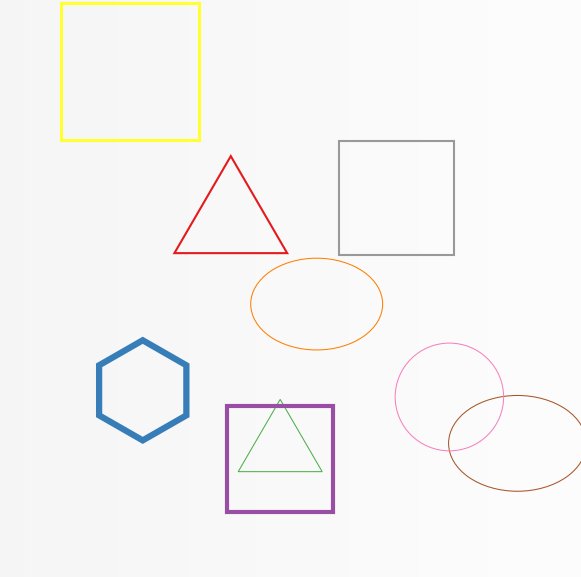[{"shape": "triangle", "thickness": 1, "radius": 0.56, "center": [0.397, 0.617]}, {"shape": "hexagon", "thickness": 3, "radius": 0.43, "center": [0.246, 0.323]}, {"shape": "triangle", "thickness": 0.5, "radius": 0.42, "center": [0.482, 0.224]}, {"shape": "square", "thickness": 2, "radius": 0.46, "center": [0.481, 0.204]}, {"shape": "oval", "thickness": 0.5, "radius": 0.57, "center": [0.545, 0.473]}, {"shape": "square", "thickness": 1.5, "radius": 0.59, "center": [0.223, 0.875]}, {"shape": "oval", "thickness": 0.5, "radius": 0.59, "center": [0.89, 0.231]}, {"shape": "circle", "thickness": 0.5, "radius": 0.47, "center": [0.773, 0.312]}, {"shape": "square", "thickness": 1, "radius": 0.5, "center": [0.682, 0.656]}]